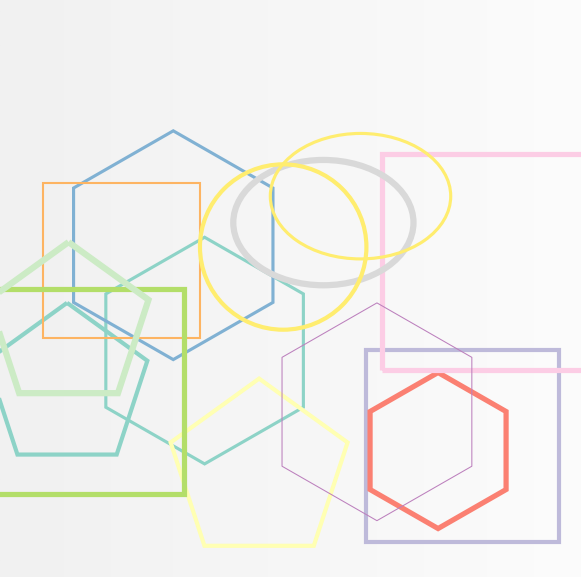[{"shape": "hexagon", "thickness": 1.5, "radius": 0.98, "center": [0.352, 0.392]}, {"shape": "pentagon", "thickness": 2, "radius": 0.73, "center": [0.115, 0.33]}, {"shape": "pentagon", "thickness": 2, "radius": 0.8, "center": [0.446, 0.184]}, {"shape": "square", "thickness": 2, "radius": 0.83, "center": [0.796, 0.227]}, {"shape": "hexagon", "thickness": 2.5, "radius": 0.68, "center": [0.754, 0.219]}, {"shape": "hexagon", "thickness": 1.5, "radius": 0.99, "center": [0.298, 0.575]}, {"shape": "square", "thickness": 1, "radius": 0.67, "center": [0.209, 0.548]}, {"shape": "square", "thickness": 2.5, "radius": 0.89, "center": [0.138, 0.321]}, {"shape": "square", "thickness": 2.5, "radius": 0.93, "center": [0.844, 0.546]}, {"shape": "oval", "thickness": 3, "radius": 0.78, "center": [0.556, 0.614]}, {"shape": "hexagon", "thickness": 0.5, "radius": 0.94, "center": [0.648, 0.286]}, {"shape": "pentagon", "thickness": 3, "radius": 0.72, "center": [0.118, 0.435]}, {"shape": "oval", "thickness": 1.5, "radius": 0.78, "center": [0.62, 0.659]}, {"shape": "circle", "thickness": 2, "radius": 0.72, "center": [0.487, 0.571]}]